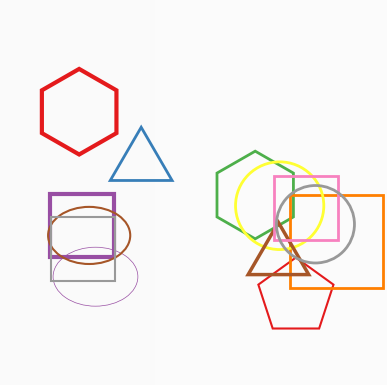[{"shape": "hexagon", "thickness": 3, "radius": 0.56, "center": [0.204, 0.71]}, {"shape": "pentagon", "thickness": 1.5, "radius": 0.51, "center": [0.764, 0.229]}, {"shape": "triangle", "thickness": 2, "radius": 0.46, "center": [0.364, 0.577]}, {"shape": "hexagon", "thickness": 2, "radius": 0.57, "center": [0.659, 0.493]}, {"shape": "oval", "thickness": 0.5, "radius": 0.55, "center": [0.246, 0.281]}, {"shape": "square", "thickness": 3, "radius": 0.41, "center": [0.211, 0.415]}, {"shape": "square", "thickness": 2, "radius": 0.6, "center": [0.869, 0.373]}, {"shape": "circle", "thickness": 2, "radius": 0.57, "center": [0.722, 0.466]}, {"shape": "oval", "thickness": 1.5, "radius": 0.53, "center": [0.23, 0.388]}, {"shape": "triangle", "thickness": 2.5, "radius": 0.45, "center": [0.719, 0.332]}, {"shape": "square", "thickness": 2, "radius": 0.41, "center": [0.789, 0.46]}, {"shape": "circle", "thickness": 2, "radius": 0.5, "center": [0.814, 0.418]}, {"shape": "square", "thickness": 1.5, "radius": 0.41, "center": [0.214, 0.354]}]